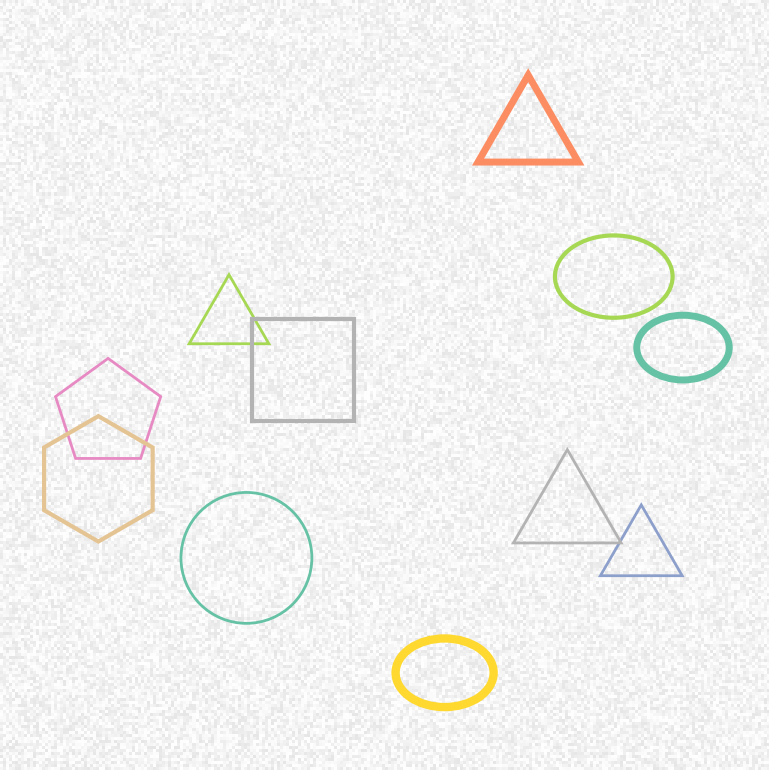[{"shape": "circle", "thickness": 1, "radius": 0.43, "center": [0.32, 0.275]}, {"shape": "oval", "thickness": 2.5, "radius": 0.3, "center": [0.887, 0.549]}, {"shape": "triangle", "thickness": 2.5, "radius": 0.38, "center": [0.686, 0.827]}, {"shape": "triangle", "thickness": 1, "radius": 0.31, "center": [0.833, 0.283]}, {"shape": "pentagon", "thickness": 1, "radius": 0.36, "center": [0.14, 0.463]}, {"shape": "oval", "thickness": 1.5, "radius": 0.38, "center": [0.797, 0.641]}, {"shape": "triangle", "thickness": 1, "radius": 0.3, "center": [0.297, 0.583]}, {"shape": "oval", "thickness": 3, "radius": 0.32, "center": [0.577, 0.126]}, {"shape": "hexagon", "thickness": 1.5, "radius": 0.41, "center": [0.128, 0.378]}, {"shape": "square", "thickness": 1.5, "radius": 0.33, "center": [0.394, 0.519]}, {"shape": "triangle", "thickness": 1, "radius": 0.4, "center": [0.737, 0.335]}]